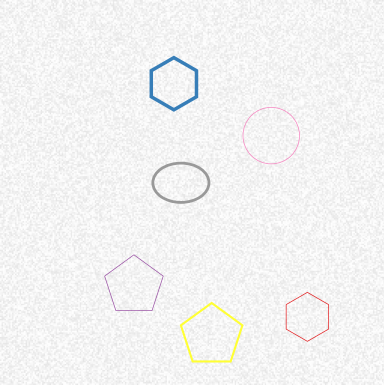[{"shape": "hexagon", "thickness": 0.5, "radius": 0.32, "center": [0.798, 0.177]}, {"shape": "hexagon", "thickness": 2.5, "radius": 0.34, "center": [0.452, 0.783]}, {"shape": "pentagon", "thickness": 0.5, "radius": 0.4, "center": [0.348, 0.258]}, {"shape": "pentagon", "thickness": 1.5, "radius": 0.42, "center": [0.55, 0.129]}, {"shape": "circle", "thickness": 0.5, "radius": 0.37, "center": [0.705, 0.648]}, {"shape": "oval", "thickness": 2, "radius": 0.36, "center": [0.47, 0.525]}]